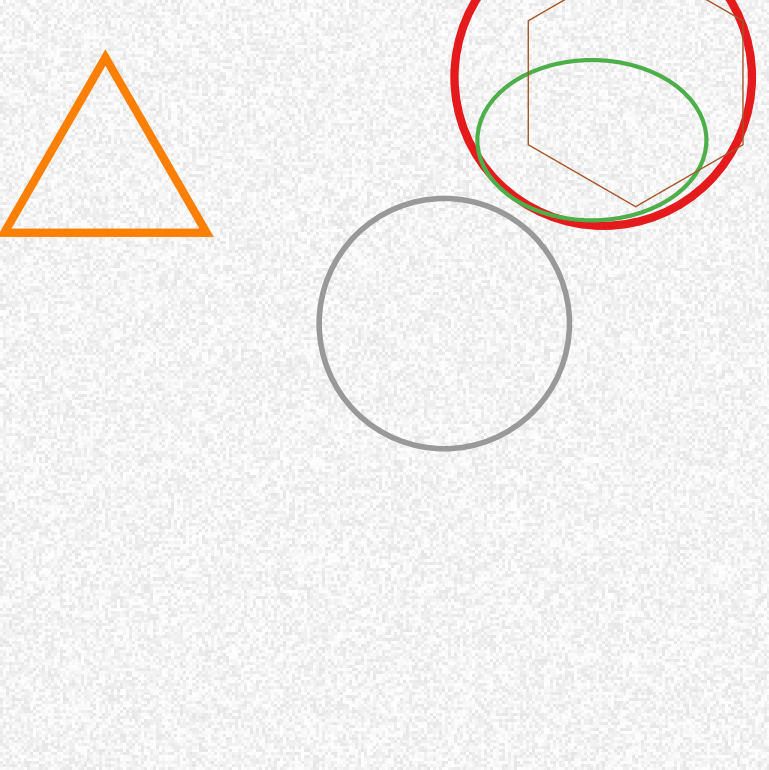[{"shape": "circle", "thickness": 3, "radius": 0.97, "center": [0.783, 0.9]}, {"shape": "oval", "thickness": 1.5, "radius": 0.74, "center": [0.769, 0.818]}, {"shape": "triangle", "thickness": 3, "radius": 0.76, "center": [0.137, 0.774]}, {"shape": "hexagon", "thickness": 0.5, "radius": 0.8, "center": [0.825, 0.893]}, {"shape": "circle", "thickness": 2, "radius": 0.81, "center": [0.577, 0.58]}]